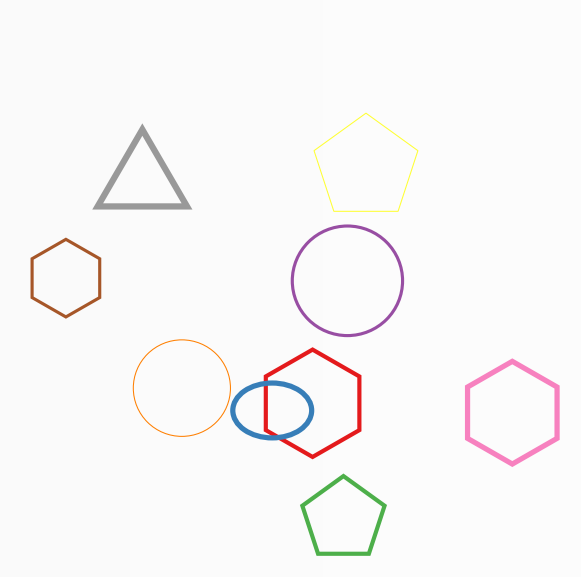[{"shape": "hexagon", "thickness": 2, "radius": 0.46, "center": [0.538, 0.301]}, {"shape": "oval", "thickness": 2.5, "radius": 0.34, "center": [0.468, 0.288]}, {"shape": "pentagon", "thickness": 2, "radius": 0.37, "center": [0.591, 0.1]}, {"shape": "circle", "thickness": 1.5, "radius": 0.47, "center": [0.598, 0.513]}, {"shape": "circle", "thickness": 0.5, "radius": 0.42, "center": [0.313, 0.327]}, {"shape": "pentagon", "thickness": 0.5, "radius": 0.47, "center": [0.63, 0.709]}, {"shape": "hexagon", "thickness": 1.5, "radius": 0.34, "center": [0.113, 0.517]}, {"shape": "hexagon", "thickness": 2.5, "radius": 0.44, "center": [0.881, 0.285]}, {"shape": "triangle", "thickness": 3, "radius": 0.44, "center": [0.245, 0.686]}]